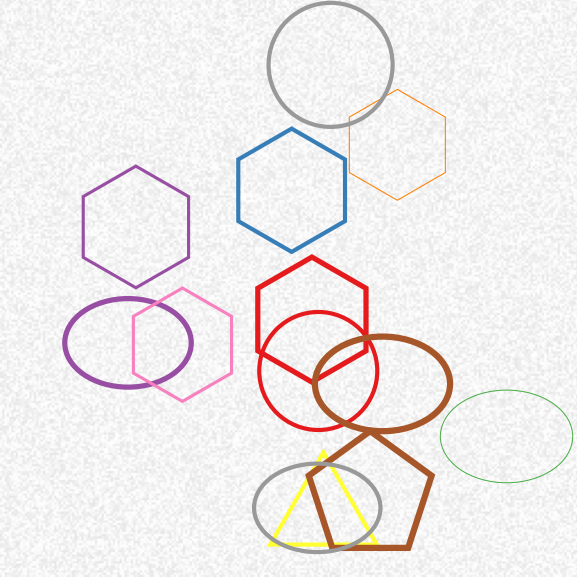[{"shape": "hexagon", "thickness": 2.5, "radius": 0.54, "center": [0.54, 0.446]}, {"shape": "circle", "thickness": 2, "radius": 0.51, "center": [0.551, 0.357]}, {"shape": "hexagon", "thickness": 2, "radius": 0.53, "center": [0.505, 0.67]}, {"shape": "oval", "thickness": 0.5, "radius": 0.57, "center": [0.877, 0.243]}, {"shape": "oval", "thickness": 2.5, "radius": 0.55, "center": [0.222, 0.405]}, {"shape": "hexagon", "thickness": 1.5, "radius": 0.53, "center": [0.235, 0.606]}, {"shape": "hexagon", "thickness": 0.5, "radius": 0.48, "center": [0.688, 0.748]}, {"shape": "triangle", "thickness": 2, "radius": 0.53, "center": [0.56, 0.109]}, {"shape": "oval", "thickness": 3, "radius": 0.59, "center": [0.662, 0.334]}, {"shape": "pentagon", "thickness": 3, "radius": 0.56, "center": [0.641, 0.141]}, {"shape": "hexagon", "thickness": 1.5, "radius": 0.49, "center": [0.316, 0.402]}, {"shape": "oval", "thickness": 2, "radius": 0.55, "center": [0.549, 0.12]}, {"shape": "circle", "thickness": 2, "radius": 0.54, "center": [0.572, 0.887]}]